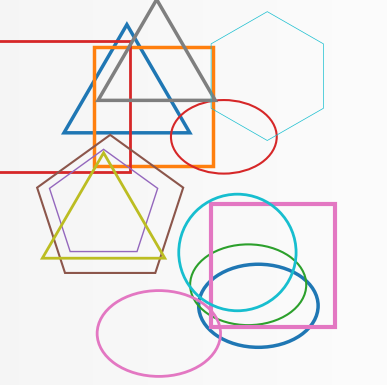[{"shape": "triangle", "thickness": 2.5, "radius": 0.94, "center": [0.327, 0.749]}, {"shape": "oval", "thickness": 2.5, "radius": 0.77, "center": [0.667, 0.206]}, {"shape": "square", "thickness": 2.5, "radius": 0.77, "center": [0.396, 0.723]}, {"shape": "oval", "thickness": 1.5, "radius": 0.75, "center": [0.64, 0.26]}, {"shape": "oval", "thickness": 1.5, "radius": 0.68, "center": [0.578, 0.645]}, {"shape": "square", "thickness": 2, "radius": 0.85, "center": [0.167, 0.723]}, {"shape": "pentagon", "thickness": 1, "radius": 0.73, "center": [0.267, 0.465]}, {"shape": "pentagon", "thickness": 1.5, "radius": 0.99, "center": [0.284, 0.451]}, {"shape": "square", "thickness": 3, "radius": 0.8, "center": [0.704, 0.311]}, {"shape": "oval", "thickness": 2, "radius": 0.8, "center": [0.41, 0.134]}, {"shape": "triangle", "thickness": 2.5, "radius": 0.87, "center": [0.404, 0.827]}, {"shape": "triangle", "thickness": 2, "radius": 0.91, "center": [0.267, 0.421]}, {"shape": "circle", "thickness": 2, "radius": 0.76, "center": [0.613, 0.344]}, {"shape": "hexagon", "thickness": 0.5, "radius": 0.84, "center": [0.69, 0.802]}]